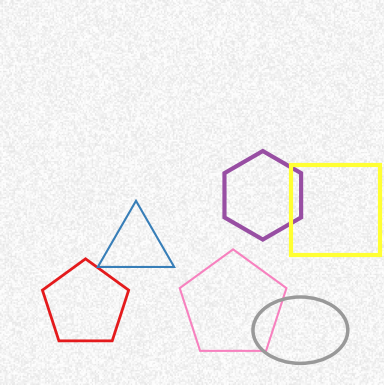[{"shape": "pentagon", "thickness": 2, "radius": 0.59, "center": [0.222, 0.21]}, {"shape": "triangle", "thickness": 1.5, "radius": 0.57, "center": [0.353, 0.364]}, {"shape": "hexagon", "thickness": 3, "radius": 0.57, "center": [0.683, 0.493]}, {"shape": "square", "thickness": 3, "radius": 0.58, "center": [0.871, 0.455]}, {"shape": "pentagon", "thickness": 1.5, "radius": 0.73, "center": [0.605, 0.207]}, {"shape": "oval", "thickness": 2.5, "radius": 0.62, "center": [0.78, 0.142]}]